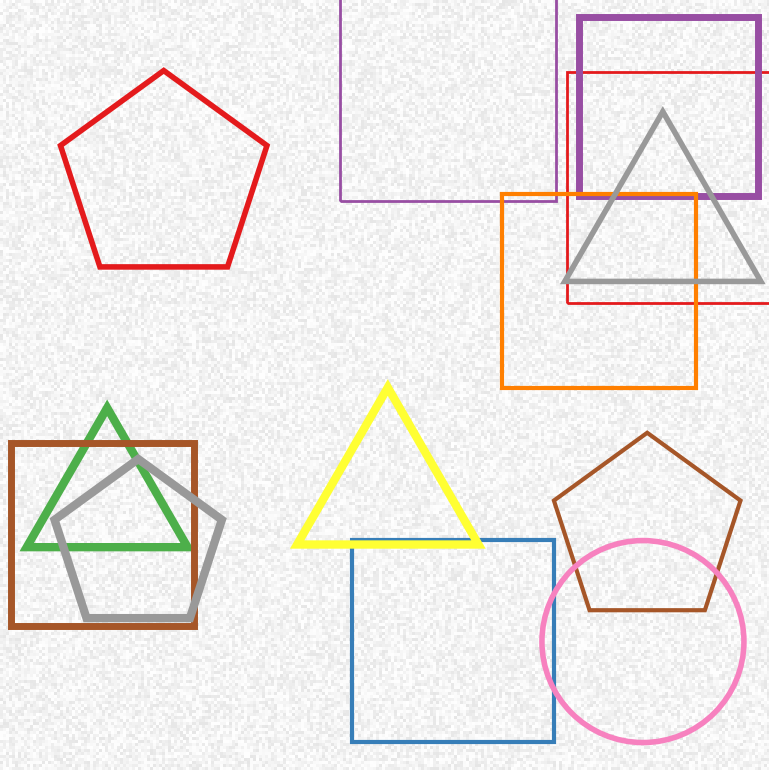[{"shape": "square", "thickness": 1, "radius": 0.75, "center": [0.886, 0.756]}, {"shape": "pentagon", "thickness": 2, "radius": 0.7, "center": [0.213, 0.767]}, {"shape": "square", "thickness": 1.5, "radius": 0.65, "center": [0.588, 0.167]}, {"shape": "triangle", "thickness": 3, "radius": 0.6, "center": [0.139, 0.35]}, {"shape": "square", "thickness": 2.5, "radius": 0.58, "center": [0.869, 0.861]}, {"shape": "square", "thickness": 1, "radius": 0.7, "center": [0.582, 0.878]}, {"shape": "square", "thickness": 1.5, "radius": 0.63, "center": [0.778, 0.622]}, {"shape": "triangle", "thickness": 3, "radius": 0.68, "center": [0.504, 0.361]}, {"shape": "square", "thickness": 2.5, "radius": 0.59, "center": [0.133, 0.306]}, {"shape": "pentagon", "thickness": 1.5, "radius": 0.64, "center": [0.841, 0.311]}, {"shape": "circle", "thickness": 2, "radius": 0.66, "center": [0.835, 0.167]}, {"shape": "pentagon", "thickness": 3, "radius": 0.57, "center": [0.18, 0.29]}, {"shape": "triangle", "thickness": 2, "radius": 0.74, "center": [0.861, 0.708]}]